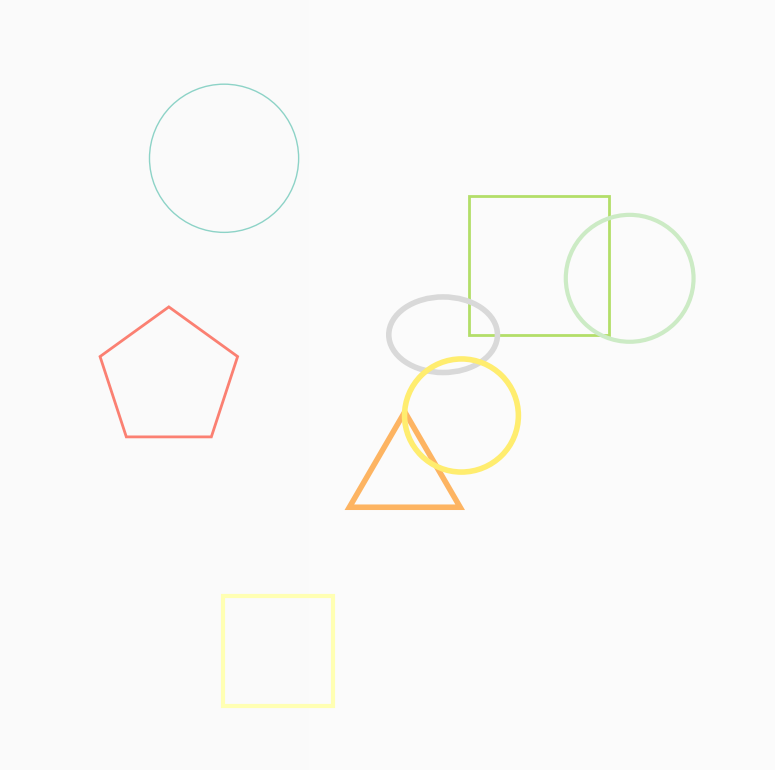[{"shape": "circle", "thickness": 0.5, "radius": 0.48, "center": [0.289, 0.794]}, {"shape": "square", "thickness": 1.5, "radius": 0.36, "center": [0.359, 0.154]}, {"shape": "pentagon", "thickness": 1, "radius": 0.47, "center": [0.218, 0.508]}, {"shape": "triangle", "thickness": 2, "radius": 0.41, "center": [0.522, 0.383]}, {"shape": "square", "thickness": 1, "radius": 0.45, "center": [0.695, 0.655]}, {"shape": "oval", "thickness": 2, "radius": 0.35, "center": [0.572, 0.565]}, {"shape": "circle", "thickness": 1.5, "radius": 0.41, "center": [0.812, 0.639]}, {"shape": "circle", "thickness": 2, "radius": 0.37, "center": [0.595, 0.46]}]